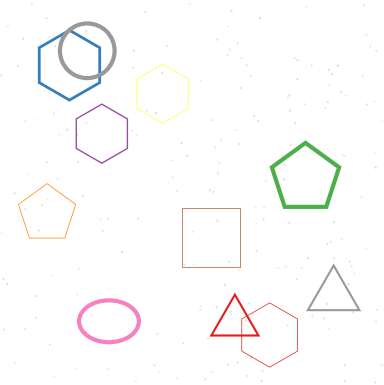[{"shape": "hexagon", "thickness": 0.5, "radius": 0.42, "center": [0.7, 0.13]}, {"shape": "triangle", "thickness": 1.5, "radius": 0.35, "center": [0.61, 0.164]}, {"shape": "hexagon", "thickness": 2, "radius": 0.45, "center": [0.18, 0.831]}, {"shape": "pentagon", "thickness": 3, "radius": 0.46, "center": [0.793, 0.537]}, {"shape": "hexagon", "thickness": 1, "radius": 0.38, "center": [0.265, 0.653]}, {"shape": "pentagon", "thickness": 0.5, "radius": 0.39, "center": [0.122, 0.445]}, {"shape": "hexagon", "thickness": 0.5, "radius": 0.38, "center": [0.422, 0.757]}, {"shape": "square", "thickness": 0.5, "radius": 0.38, "center": [0.548, 0.383]}, {"shape": "oval", "thickness": 3, "radius": 0.39, "center": [0.283, 0.165]}, {"shape": "triangle", "thickness": 1.5, "radius": 0.39, "center": [0.867, 0.233]}, {"shape": "circle", "thickness": 3, "radius": 0.36, "center": [0.227, 0.868]}]